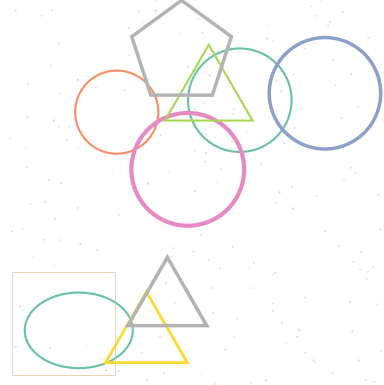[{"shape": "oval", "thickness": 1.5, "radius": 0.7, "center": [0.205, 0.142]}, {"shape": "circle", "thickness": 1.5, "radius": 0.67, "center": [0.623, 0.74]}, {"shape": "circle", "thickness": 1.5, "radius": 0.54, "center": [0.303, 0.709]}, {"shape": "circle", "thickness": 2.5, "radius": 0.72, "center": [0.844, 0.758]}, {"shape": "circle", "thickness": 3, "radius": 0.73, "center": [0.488, 0.56]}, {"shape": "triangle", "thickness": 1.5, "radius": 0.66, "center": [0.542, 0.752]}, {"shape": "triangle", "thickness": 2, "radius": 0.61, "center": [0.38, 0.119]}, {"shape": "square", "thickness": 0.5, "radius": 0.67, "center": [0.165, 0.161]}, {"shape": "pentagon", "thickness": 2.5, "radius": 0.68, "center": [0.472, 0.863]}, {"shape": "triangle", "thickness": 2.5, "radius": 0.59, "center": [0.435, 0.213]}]